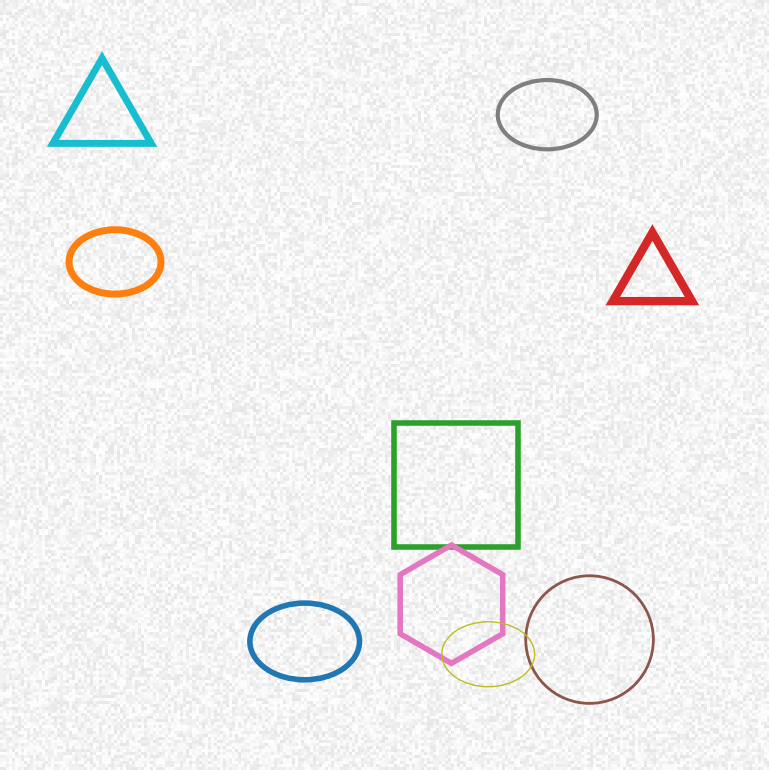[{"shape": "oval", "thickness": 2, "radius": 0.36, "center": [0.396, 0.167]}, {"shape": "oval", "thickness": 2.5, "radius": 0.3, "center": [0.149, 0.66]}, {"shape": "square", "thickness": 2, "radius": 0.4, "center": [0.592, 0.37]}, {"shape": "triangle", "thickness": 3, "radius": 0.3, "center": [0.847, 0.639]}, {"shape": "circle", "thickness": 1, "radius": 0.41, "center": [0.766, 0.169]}, {"shape": "hexagon", "thickness": 2, "radius": 0.38, "center": [0.586, 0.215]}, {"shape": "oval", "thickness": 1.5, "radius": 0.32, "center": [0.711, 0.851]}, {"shape": "oval", "thickness": 0.5, "radius": 0.3, "center": [0.634, 0.15]}, {"shape": "triangle", "thickness": 2.5, "radius": 0.37, "center": [0.133, 0.851]}]